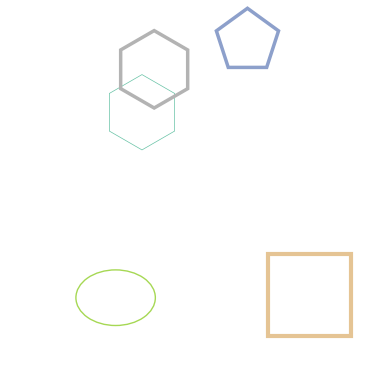[{"shape": "hexagon", "thickness": 0.5, "radius": 0.49, "center": [0.369, 0.708]}, {"shape": "pentagon", "thickness": 2.5, "radius": 0.42, "center": [0.643, 0.894]}, {"shape": "oval", "thickness": 1, "radius": 0.52, "center": [0.3, 0.227]}, {"shape": "square", "thickness": 3, "radius": 0.53, "center": [0.804, 0.234]}, {"shape": "hexagon", "thickness": 2.5, "radius": 0.5, "center": [0.4, 0.82]}]